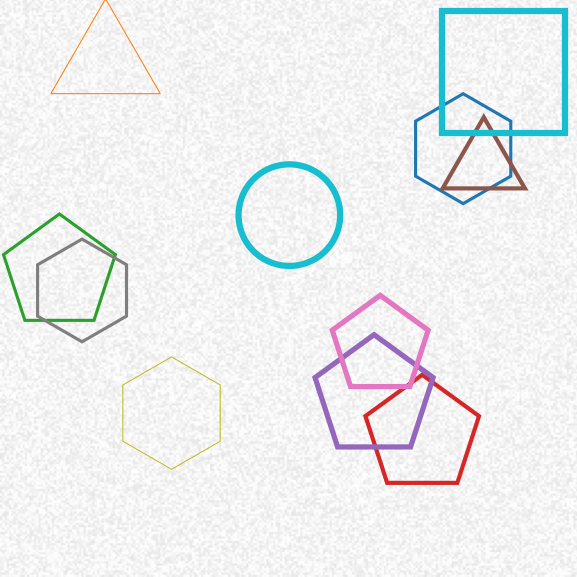[{"shape": "hexagon", "thickness": 1.5, "radius": 0.48, "center": [0.802, 0.742]}, {"shape": "triangle", "thickness": 0.5, "radius": 0.55, "center": [0.183, 0.892]}, {"shape": "pentagon", "thickness": 1.5, "radius": 0.51, "center": [0.103, 0.527]}, {"shape": "pentagon", "thickness": 2, "radius": 0.52, "center": [0.731, 0.247]}, {"shape": "pentagon", "thickness": 2.5, "radius": 0.54, "center": [0.648, 0.312]}, {"shape": "triangle", "thickness": 2, "radius": 0.41, "center": [0.838, 0.714]}, {"shape": "pentagon", "thickness": 2.5, "radius": 0.44, "center": [0.658, 0.4]}, {"shape": "hexagon", "thickness": 1.5, "radius": 0.44, "center": [0.142, 0.496]}, {"shape": "hexagon", "thickness": 0.5, "radius": 0.49, "center": [0.297, 0.284]}, {"shape": "square", "thickness": 3, "radius": 0.53, "center": [0.872, 0.874]}, {"shape": "circle", "thickness": 3, "radius": 0.44, "center": [0.501, 0.627]}]